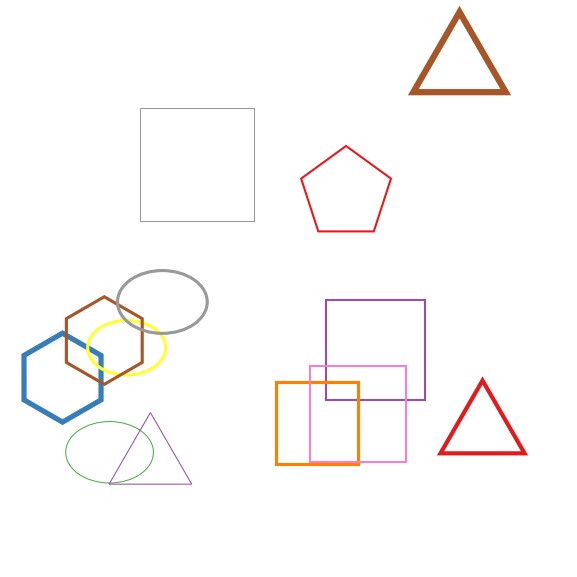[{"shape": "triangle", "thickness": 2, "radius": 0.42, "center": [0.836, 0.256]}, {"shape": "pentagon", "thickness": 1, "radius": 0.41, "center": [0.599, 0.665]}, {"shape": "hexagon", "thickness": 2.5, "radius": 0.39, "center": [0.108, 0.345]}, {"shape": "oval", "thickness": 0.5, "radius": 0.38, "center": [0.19, 0.216]}, {"shape": "square", "thickness": 1, "radius": 0.43, "center": [0.65, 0.393]}, {"shape": "triangle", "thickness": 0.5, "radius": 0.41, "center": [0.26, 0.202]}, {"shape": "square", "thickness": 1.5, "radius": 0.36, "center": [0.549, 0.267]}, {"shape": "oval", "thickness": 1.5, "radius": 0.34, "center": [0.219, 0.397]}, {"shape": "triangle", "thickness": 3, "radius": 0.46, "center": [0.796, 0.886]}, {"shape": "hexagon", "thickness": 1.5, "radius": 0.38, "center": [0.181, 0.409]}, {"shape": "square", "thickness": 1, "radius": 0.41, "center": [0.62, 0.282]}, {"shape": "oval", "thickness": 1.5, "radius": 0.39, "center": [0.281, 0.476]}, {"shape": "square", "thickness": 0.5, "radius": 0.49, "center": [0.341, 0.714]}]